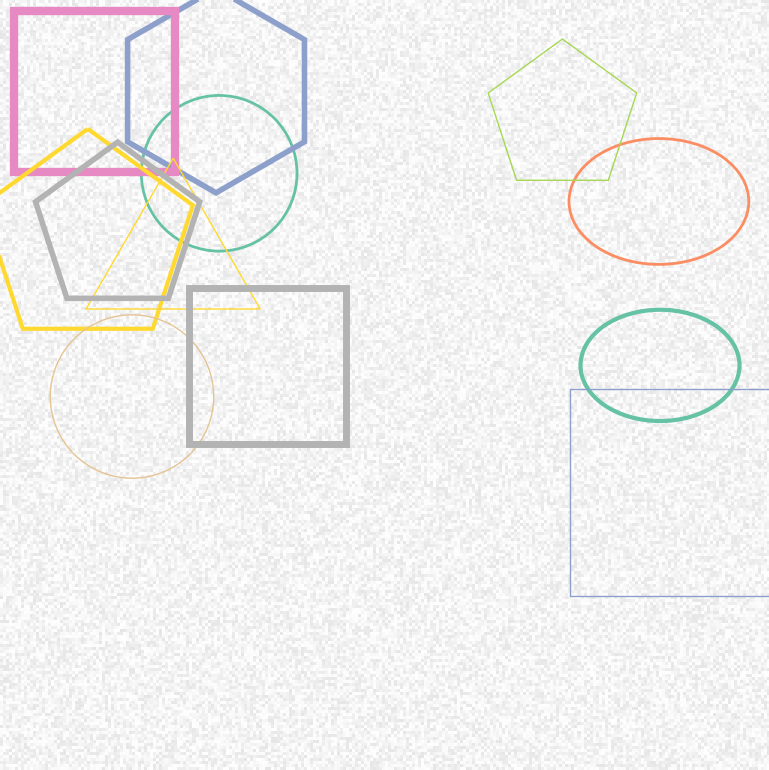[{"shape": "circle", "thickness": 1, "radius": 0.51, "center": [0.285, 0.775]}, {"shape": "oval", "thickness": 1.5, "radius": 0.52, "center": [0.857, 0.525]}, {"shape": "oval", "thickness": 1, "radius": 0.58, "center": [0.856, 0.738]}, {"shape": "square", "thickness": 0.5, "radius": 0.67, "center": [0.874, 0.361]}, {"shape": "hexagon", "thickness": 2, "radius": 0.66, "center": [0.281, 0.882]}, {"shape": "square", "thickness": 3, "radius": 0.52, "center": [0.123, 0.881]}, {"shape": "pentagon", "thickness": 0.5, "radius": 0.51, "center": [0.73, 0.848]}, {"shape": "pentagon", "thickness": 1.5, "radius": 0.72, "center": [0.114, 0.689]}, {"shape": "triangle", "thickness": 0.5, "radius": 0.65, "center": [0.225, 0.664]}, {"shape": "circle", "thickness": 0.5, "radius": 0.53, "center": [0.171, 0.485]}, {"shape": "square", "thickness": 2.5, "radius": 0.51, "center": [0.348, 0.525]}, {"shape": "pentagon", "thickness": 2, "radius": 0.56, "center": [0.153, 0.703]}]